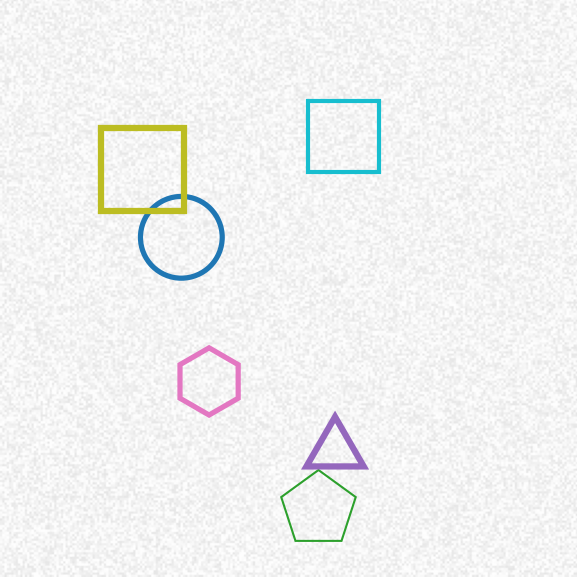[{"shape": "circle", "thickness": 2.5, "radius": 0.35, "center": [0.314, 0.588]}, {"shape": "pentagon", "thickness": 1, "radius": 0.34, "center": [0.551, 0.117]}, {"shape": "triangle", "thickness": 3, "radius": 0.29, "center": [0.58, 0.22]}, {"shape": "hexagon", "thickness": 2.5, "radius": 0.29, "center": [0.362, 0.339]}, {"shape": "square", "thickness": 3, "radius": 0.36, "center": [0.246, 0.705]}, {"shape": "square", "thickness": 2, "radius": 0.31, "center": [0.595, 0.762]}]